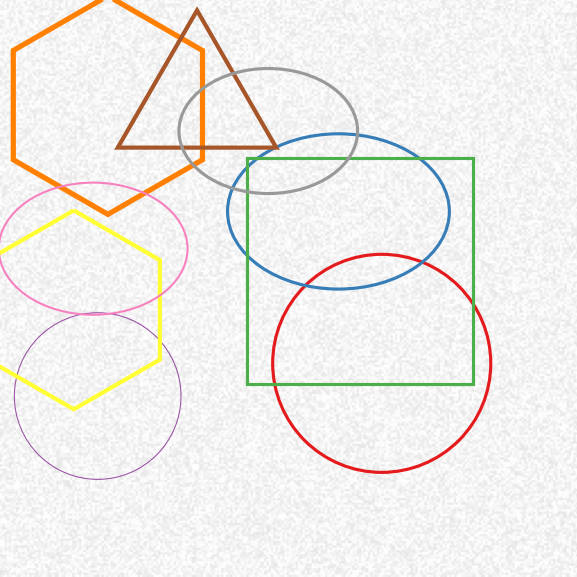[{"shape": "circle", "thickness": 1.5, "radius": 0.94, "center": [0.661, 0.37]}, {"shape": "oval", "thickness": 1.5, "radius": 0.96, "center": [0.586, 0.633]}, {"shape": "square", "thickness": 1.5, "radius": 0.98, "center": [0.623, 0.53]}, {"shape": "circle", "thickness": 0.5, "radius": 0.72, "center": [0.169, 0.313]}, {"shape": "hexagon", "thickness": 2.5, "radius": 0.95, "center": [0.187, 0.817]}, {"shape": "hexagon", "thickness": 2, "radius": 0.86, "center": [0.128, 0.463]}, {"shape": "triangle", "thickness": 2, "radius": 0.79, "center": [0.341, 0.823]}, {"shape": "oval", "thickness": 1, "radius": 0.82, "center": [0.161, 0.569]}, {"shape": "oval", "thickness": 1.5, "radius": 0.77, "center": [0.465, 0.772]}]